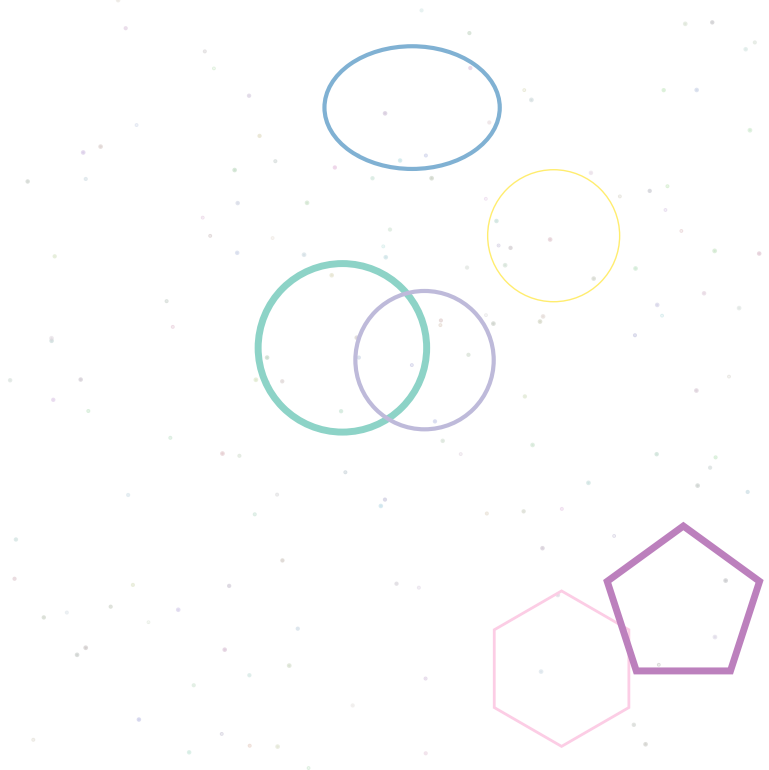[{"shape": "circle", "thickness": 2.5, "radius": 0.55, "center": [0.445, 0.548]}, {"shape": "circle", "thickness": 1.5, "radius": 0.45, "center": [0.551, 0.532]}, {"shape": "oval", "thickness": 1.5, "radius": 0.57, "center": [0.535, 0.86]}, {"shape": "hexagon", "thickness": 1, "radius": 0.5, "center": [0.729, 0.132]}, {"shape": "pentagon", "thickness": 2.5, "radius": 0.52, "center": [0.888, 0.213]}, {"shape": "circle", "thickness": 0.5, "radius": 0.43, "center": [0.719, 0.694]}]